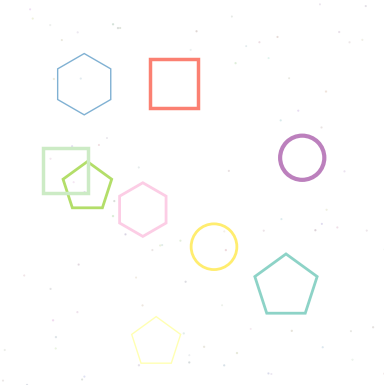[{"shape": "pentagon", "thickness": 2, "radius": 0.43, "center": [0.743, 0.255]}, {"shape": "pentagon", "thickness": 1, "radius": 0.33, "center": [0.406, 0.111]}, {"shape": "square", "thickness": 2.5, "radius": 0.31, "center": [0.453, 0.783]}, {"shape": "hexagon", "thickness": 1, "radius": 0.4, "center": [0.219, 0.781]}, {"shape": "pentagon", "thickness": 2, "radius": 0.33, "center": [0.227, 0.514]}, {"shape": "hexagon", "thickness": 2, "radius": 0.35, "center": [0.371, 0.456]}, {"shape": "circle", "thickness": 3, "radius": 0.29, "center": [0.785, 0.59]}, {"shape": "square", "thickness": 2.5, "radius": 0.29, "center": [0.169, 0.558]}, {"shape": "circle", "thickness": 2, "radius": 0.3, "center": [0.556, 0.359]}]